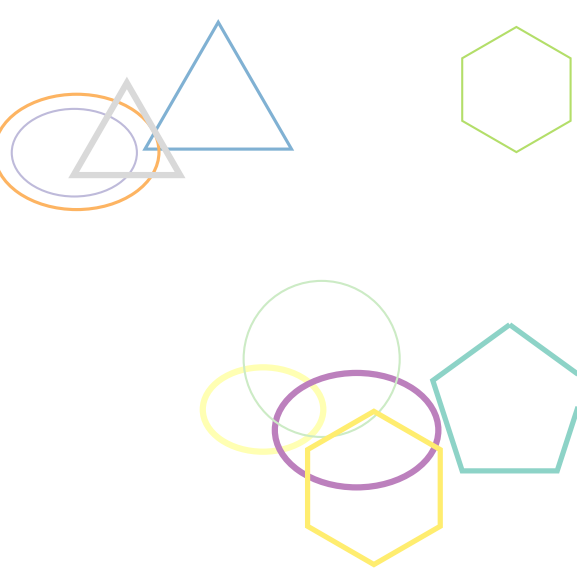[{"shape": "pentagon", "thickness": 2.5, "radius": 0.7, "center": [0.883, 0.297]}, {"shape": "oval", "thickness": 3, "radius": 0.52, "center": [0.456, 0.29]}, {"shape": "oval", "thickness": 1, "radius": 0.54, "center": [0.129, 0.735]}, {"shape": "triangle", "thickness": 1.5, "radius": 0.73, "center": [0.378, 0.814]}, {"shape": "oval", "thickness": 1.5, "radius": 0.71, "center": [0.133, 0.736]}, {"shape": "hexagon", "thickness": 1, "radius": 0.54, "center": [0.894, 0.844]}, {"shape": "triangle", "thickness": 3, "radius": 0.53, "center": [0.22, 0.749]}, {"shape": "oval", "thickness": 3, "radius": 0.71, "center": [0.617, 0.254]}, {"shape": "circle", "thickness": 1, "radius": 0.68, "center": [0.557, 0.378]}, {"shape": "hexagon", "thickness": 2.5, "radius": 0.66, "center": [0.647, 0.154]}]